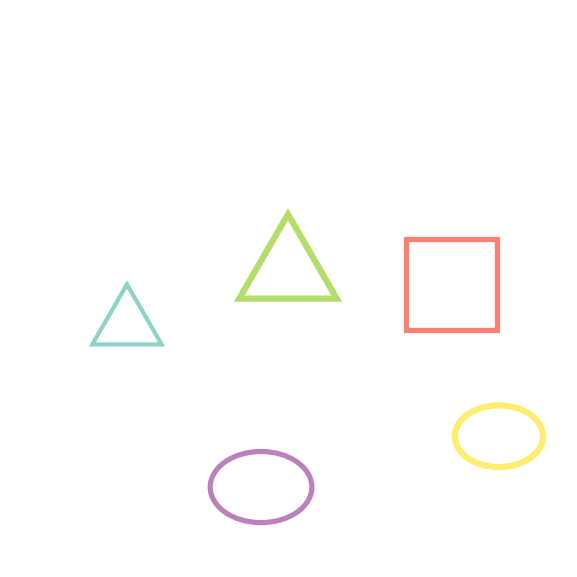[{"shape": "triangle", "thickness": 2, "radius": 0.35, "center": [0.22, 0.437]}, {"shape": "square", "thickness": 2.5, "radius": 0.4, "center": [0.782, 0.507]}, {"shape": "triangle", "thickness": 3, "radius": 0.49, "center": [0.499, 0.531]}, {"shape": "oval", "thickness": 2.5, "radius": 0.44, "center": [0.452, 0.156]}, {"shape": "oval", "thickness": 3, "radius": 0.38, "center": [0.864, 0.244]}]